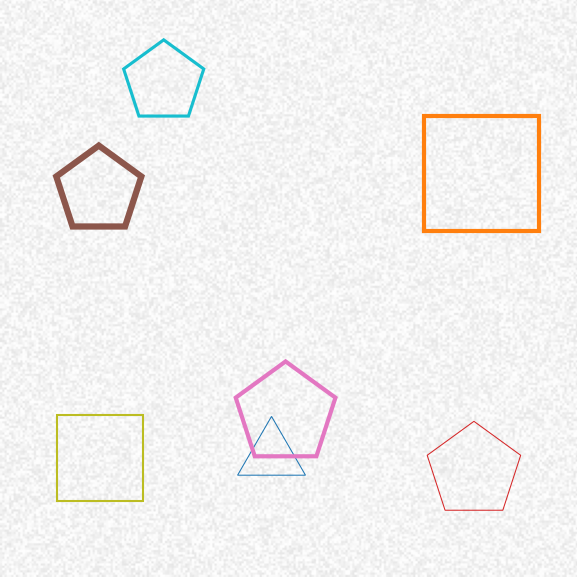[{"shape": "triangle", "thickness": 0.5, "radius": 0.34, "center": [0.47, 0.21]}, {"shape": "square", "thickness": 2, "radius": 0.5, "center": [0.833, 0.699]}, {"shape": "pentagon", "thickness": 0.5, "radius": 0.43, "center": [0.821, 0.184]}, {"shape": "pentagon", "thickness": 3, "radius": 0.39, "center": [0.171, 0.67]}, {"shape": "pentagon", "thickness": 2, "radius": 0.45, "center": [0.495, 0.282]}, {"shape": "square", "thickness": 1, "radius": 0.37, "center": [0.173, 0.205]}, {"shape": "pentagon", "thickness": 1.5, "radius": 0.36, "center": [0.283, 0.857]}]